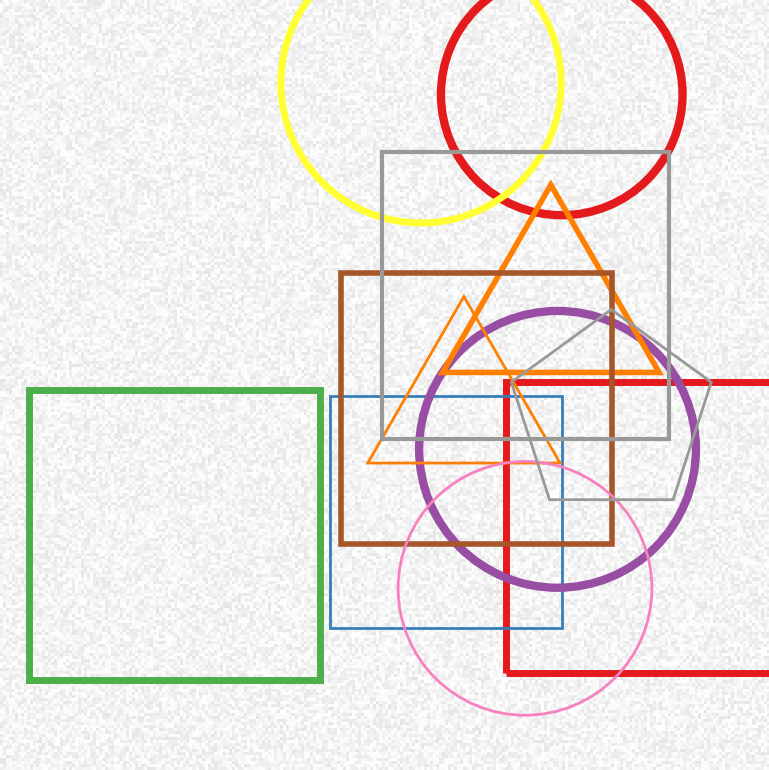[{"shape": "circle", "thickness": 3, "radius": 0.78, "center": [0.73, 0.877]}, {"shape": "square", "thickness": 2.5, "radius": 0.94, "center": [0.846, 0.315]}, {"shape": "square", "thickness": 1, "radius": 0.75, "center": [0.579, 0.335]}, {"shape": "square", "thickness": 2.5, "radius": 0.94, "center": [0.227, 0.306]}, {"shape": "circle", "thickness": 3, "radius": 0.9, "center": [0.724, 0.416]}, {"shape": "triangle", "thickness": 2, "radius": 0.81, "center": [0.715, 0.597]}, {"shape": "triangle", "thickness": 1, "radius": 0.72, "center": [0.602, 0.471]}, {"shape": "circle", "thickness": 2.5, "radius": 0.91, "center": [0.547, 0.892]}, {"shape": "square", "thickness": 2, "radius": 0.88, "center": [0.619, 0.47]}, {"shape": "circle", "thickness": 1, "radius": 0.82, "center": [0.682, 0.236]}, {"shape": "square", "thickness": 1.5, "radius": 0.93, "center": [0.682, 0.617]}, {"shape": "pentagon", "thickness": 1, "radius": 0.68, "center": [0.794, 0.461]}]